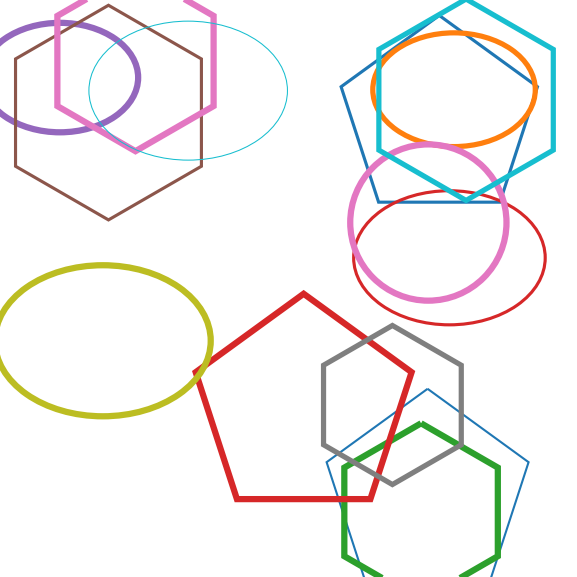[{"shape": "pentagon", "thickness": 1, "radius": 0.92, "center": [0.74, 0.142]}, {"shape": "pentagon", "thickness": 1.5, "radius": 0.89, "center": [0.761, 0.794]}, {"shape": "oval", "thickness": 2.5, "radius": 0.7, "center": [0.786, 0.844]}, {"shape": "hexagon", "thickness": 3, "radius": 0.77, "center": [0.729, 0.113]}, {"shape": "pentagon", "thickness": 3, "radius": 0.98, "center": [0.526, 0.294]}, {"shape": "oval", "thickness": 1.5, "radius": 0.83, "center": [0.778, 0.553]}, {"shape": "oval", "thickness": 3, "radius": 0.68, "center": [0.104, 0.865]}, {"shape": "hexagon", "thickness": 1.5, "radius": 0.93, "center": [0.188, 0.804]}, {"shape": "circle", "thickness": 3, "radius": 0.68, "center": [0.742, 0.614]}, {"shape": "hexagon", "thickness": 3, "radius": 0.78, "center": [0.235, 0.894]}, {"shape": "hexagon", "thickness": 2.5, "radius": 0.69, "center": [0.679, 0.298]}, {"shape": "oval", "thickness": 3, "radius": 0.93, "center": [0.178, 0.409]}, {"shape": "oval", "thickness": 0.5, "radius": 0.86, "center": [0.326, 0.842]}, {"shape": "hexagon", "thickness": 2.5, "radius": 0.87, "center": [0.807, 0.826]}]